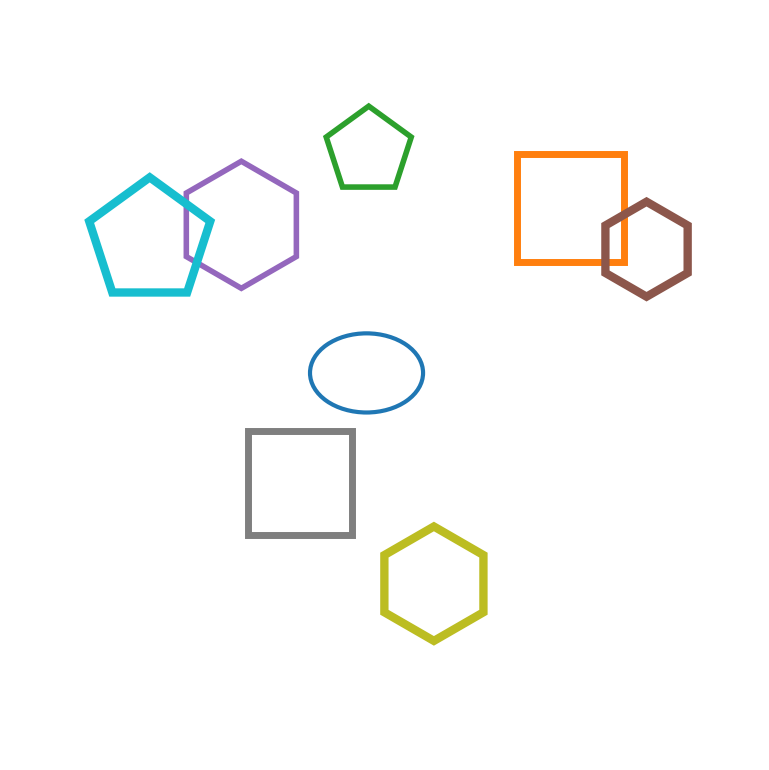[{"shape": "oval", "thickness": 1.5, "radius": 0.37, "center": [0.476, 0.516]}, {"shape": "square", "thickness": 2.5, "radius": 0.35, "center": [0.741, 0.73]}, {"shape": "pentagon", "thickness": 2, "radius": 0.29, "center": [0.479, 0.804]}, {"shape": "hexagon", "thickness": 2, "radius": 0.41, "center": [0.313, 0.708]}, {"shape": "hexagon", "thickness": 3, "radius": 0.31, "center": [0.84, 0.676]}, {"shape": "square", "thickness": 2.5, "radius": 0.34, "center": [0.39, 0.373]}, {"shape": "hexagon", "thickness": 3, "radius": 0.37, "center": [0.564, 0.242]}, {"shape": "pentagon", "thickness": 3, "radius": 0.41, "center": [0.194, 0.687]}]